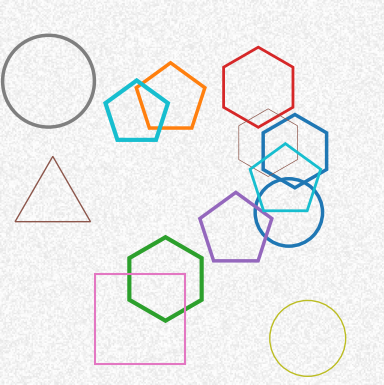[{"shape": "circle", "thickness": 2.5, "radius": 0.44, "center": [0.75, 0.448]}, {"shape": "hexagon", "thickness": 2.5, "radius": 0.48, "center": [0.766, 0.607]}, {"shape": "pentagon", "thickness": 2.5, "radius": 0.47, "center": [0.443, 0.743]}, {"shape": "hexagon", "thickness": 3, "radius": 0.54, "center": [0.43, 0.275]}, {"shape": "hexagon", "thickness": 2, "radius": 0.52, "center": [0.671, 0.773]}, {"shape": "pentagon", "thickness": 2.5, "radius": 0.49, "center": [0.613, 0.402]}, {"shape": "hexagon", "thickness": 0.5, "radius": 0.44, "center": [0.696, 0.629]}, {"shape": "triangle", "thickness": 1, "radius": 0.57, "center": [0.137, 0.481]}, {"shape": "square", "thickness": 1.5, "radius": 0.59, "center": [0.363, 0.172]}, {"shape": "circle", "thickness": 2.5, "radius": 0.6, "center": [0.126, 0.789]}, {"shape": "circle", "thickness": 1, "radius": 0.49, "center": [0.799, 0.121]}, {"shape": "pentagon", "thickness": 3, "radius": 0.43, "center": [0.355, 0.706]}, {"shape": "pentagon", "thickness": 2, "radius": 0.48, "center": [0.741, 0.531]}]